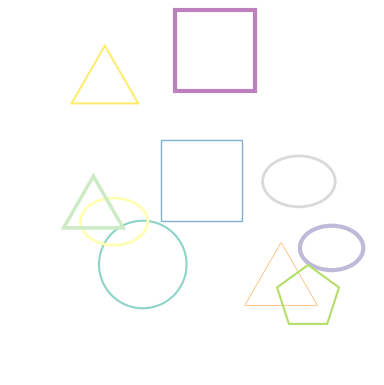[{"shape": "circle", "thickness": 1.5, "radius": 0.57, "center": [0.371, 0.313]}, {"shape": "oval", "thickness": 2, "radius": 0.44, "center": [0.296, 0.424]}, {"shape": "oval", "thickness": 3, "radius": 0.41, "center": [0.861, 0.356]}, {"shape": "square", "thickness": 1, "radius": 0.53, "center": [0.524, 0.531]}, {"shape": "triangle", "thickness": 0.5, "radius": 0.55, "center": [0.73, 0.261]}, {"shape": "pentagon", "thickness": 1.5, "radius": 0.42, "center": [0.8, 0.227]}, {"shape": "oval", "thickness": 2, "radius": 0.47, "center": [0.776, 0.529]}, {"shape": "square", "thickness": 3, "radius": 0.52, "center": [0.558, 0.868]}, {"shape": "triangle", "thickness": 2.5, "radius": 0.45, "center": [0.243, 0.453]}, {"shape": "triangle", "thickness": 1.5, "radius": 0.5, "center": [0.272, 0.781]}]